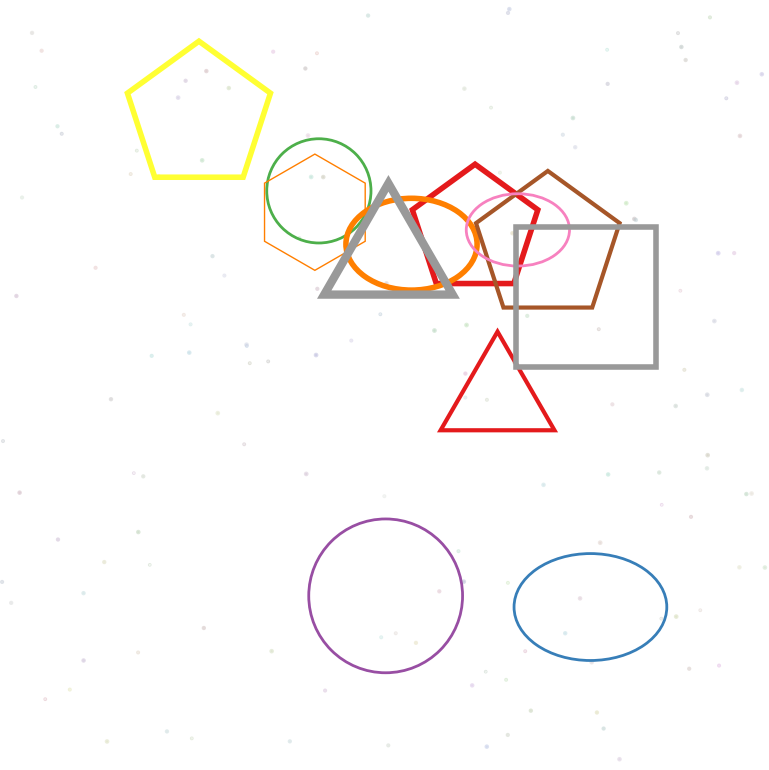[{"shape": "triangle", "thickness": 1.5, "radius": 0.43, "center": [0.646, 0.484]}, {"shape": "pentagon", "thickness": 2, "radius": 0.43, "center": [0.617, 0.701]}, {"shape": "oval", "thickness": 1, "radius": 0.5, "center": [0.767, 0.212]}, {"shape": "circle", "thickness": 1, "radius": 0.34, "center": [0.414, 0.752]}, {"shape": "circle", "thickness": 1, "radius": 0.5, "center": [0.501, 0.226]}, {"shape": "oval", "thickness": 2, "radius": 0.43, "center": [0.534, 0.683]}, {"shape": "hexagon", "thickness": 0.5, "radius": 0.38, "center": [0.409, 0.724]}, {"shape": "pentagon", "thickness": 2, "radius": 0.49, "center": [0.258, 0.849]}, {"shape": "pentagon", "thickness": 1.5, "radius": 0.49, "center": [0.711, 0.68]}, {"shape": "oval", "thickness": 1, "radius": 0.34, "center": [0.673, 0.701]}, {"shape": "square", "thickness": 2, "radius": 0.46, "center": [0.761, 0.614]}, {"shape": "triangle", "thickness": 3, "radius": 0.48, "center": [0.504, 0.666]}]